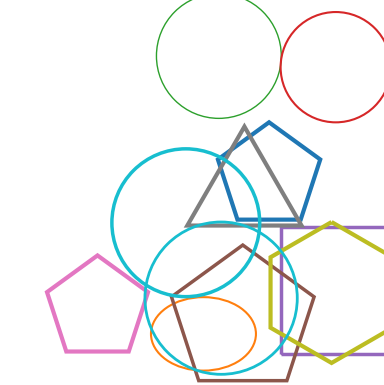[{"shape": "pentagon", "thickness": 3, "radius": 0.7, "center": [0.699, 0.543]}, {"shape": "oval", "thickness": 1.5, "radius": 0.68, "center": [0.528, 0.133]}, {"shape": "circle", "thickness": 1, "radius": 0.81, "center": [0.568, 0.855]}, {"shape": "circle", "thickness": 1.5, "radius": 0.72, "center": [0.872, 0.825]}, {"shape": "square", "thickness": 2.5, "radius": 0.82, "center": [0.894, 0.246]}, {"shape": "pentagon", "thickness": 2.5, "radius": 0.97, "center": [0.631, 0.169]}, {"shape": "pentagon", "thickness": 3, "radius": 0.69, "center": [0.253, 0.199]}, {"shape": "triangle", "thickness": 3, "radius": 0.86, "center": [0.635, 0.5]}, {"shape": "hexagon", "thickness": 3, "radius": 0.92, "center": [0.861, 0.24]}, {"shape": "circle", "thickness": 2.5, "radius": 0.96, "center": [0.483, 0.421]}, {"shape": "circle", "thickness": 2, "radius": 0.99, "center": [0.574, 0.226]}]